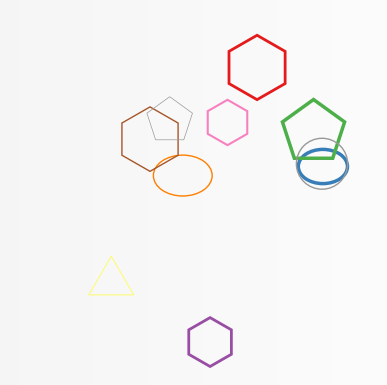[{"shape": "hexagon", "thickness": 2, "radius": 0.42, "center": [0.663, 0.825]}, {"shape": "oval", "thickness": 2.5, "radius": 0.32, "center": [0.833, 0.568]}, {"shape": "pentagon", "thickness": 2.5, "radius": 0.42, "center": [0.809, 0.657]}, {"shape": "hexagon", "thickness": 2, "radius": 0.32, "center": [0.542, 0.112]}, {"shape": "oval", "thickness": 1, "radius": 0.38, "center": [0.472, 0.544]}, {"shape": "triangle", "thickness": 0.5, "radius": 0.34, "center": [0.287, 0.267]}, {"shape": "hexagon", "thickness": 1, "radius": 0.42, "center": [0.387, 0.639]}, {"shape": "hexagon", "thickness": 1.5, "radius": 0.29, "center": [0.587, 0.682]}, {"shape": "pentagon", "thickness": 0.5, "radius": 0.31, "center": [0.438, 0.687]}, {"shape": "circle", "thickness": 1, "radius": 0.33, "center": [0.831, 0.575]}]